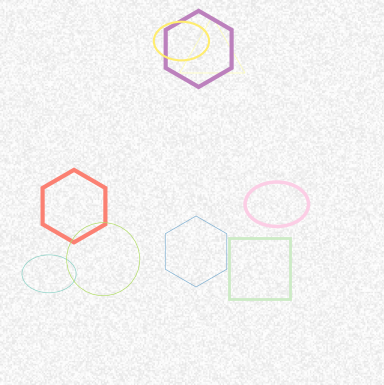[{"shape": "oval", "thickness": 0.5, "radius": 0.35, "center": [0.127, 0.289]}, {"shape": "triangle", "thickness": 0.5, "radius": 0.49, "center": [0.552, 0.859]}, {"shape": "hexagon", "thickness": 3, "radius": 0.47, "center": [0.192, 0.465]}, {"shape": "hexagon", "thickness": 0.5, "radius": 0.46, "center": [0.509, 0.347]}, {"shape": "circle", "thickness": 0.5, "radius": 0.47, "center": [0.268, 0.327]}, {"shape": "oval", "thickness": 2.5, "radius": 0.41, "center": [0.719, 0.47]}, {"shape": "hexagon", "thickness": 3, "radius": 0.49, "center": [0.516, 0.873]}, {"shape": "square", "thickness": 2, "radius": 0.4, "center": [0.674, 0.303]}, {"shape": "oval", "thickness": 1.5, "radius": 0.36, "center": [0.471, 0.893]}]